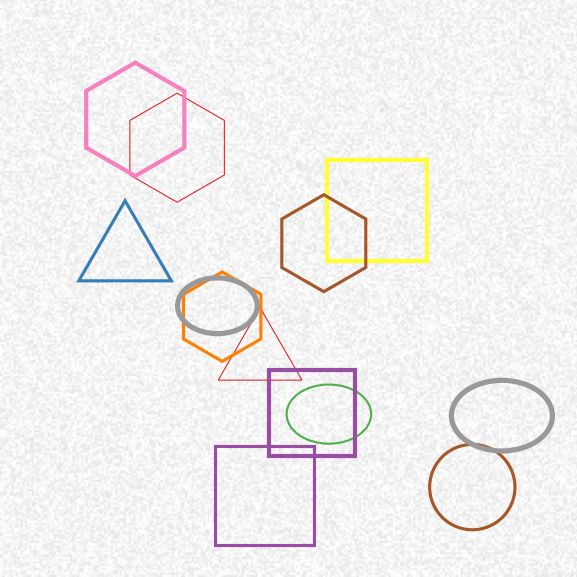[{"shape": "hexagon", "thickness": 0.5, "radius": 0.47, "center": [0.307, 0.743]}, {"shape": "triangle", "thickness": 0.5, "radius": 0.42, "center": [0.45, 0.383]}, {"shape": "triangle", "thickness": 1.5, "radius": 0.46, "center": [0.217, 0.559]}, {"shape": "oval", "thickness": 1, "radius": 0.37, "center": [0.569, 0.282]}, {"shape": "square", "thickness": 1.5, "radius": 0.43, "center": [0.457, 0.142]}, {"shape": "square", "thickness": 2, "radius": 0.37, "center": [0.54, 0.284]}, {"shape": "hexagon", "thickness": 1.5, "radius": 0.39, "center": [0.385, 0.451]}, {"shape": "square", "thickness": 2, "radius": 0.44, "center": [0.653, 0.635]}, {"shape": "circle", "thickness": 1.5, "radius": 0.37, "center": [0.818, 0.156]}, {"shape": "hexagon", "thickness": 1.5, "radius": 0.42, "center": [0.561, 0.578]}, {"shape": "hexagon", "thickness": 2, "radius": 0.49, "center": [0.234, 0.793]}, {"shape": "oval", "thickness": 2.5, "radius": 0.44, "center": [0.869, 0.279]}, {"shape": "oval", "thickness": 2.5, "radius": 0.34, "center": [0.376, 0.47]}]